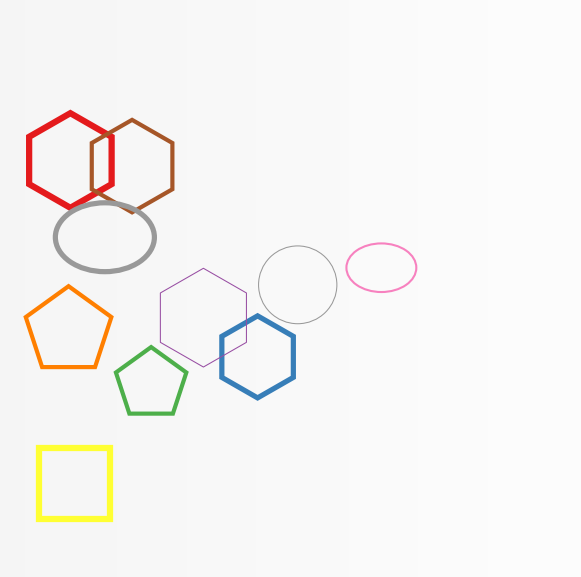[{"shape": "hexagon", "thickness": 3, "radius": 0.41, "center": [0.121, 0.721]}, {"shape": "hexagon", "thickness": 2.5, "radius": 0.36, "center": [0.443, 0.381]}, {"shape": "pentagon", "thickness": 2, "radius": 0.32, "center": [0.26, 0.334]}, {"shape": "hexagon", "thickness": 0.5, "radius": 0.43, "center": [0.35, 0.449]}, {"shape": "pentagon", "thickness": 2, "radius": 0.39, "center": [0.118, 0.426]}, {"shape": "square", "thickness": 3, "radius": 0.31, "center": [0.129, 0.162]}, {"shape": "hexagon", "thickness": 2, "radius": 0.4, "center": [0.227, 0.711]}, {"shape": "oval", "thickness": 1, "radius": 0.3, "center": [0.656, 0.536]}, {"shape": "oval", "thickness": 2.5, "radius": 0.43, "center": [0.18, 0.588]}, {"shape": "circle", "thickness": 0.5, "radius": 0.34, "center": [0.512, 0.506]}]